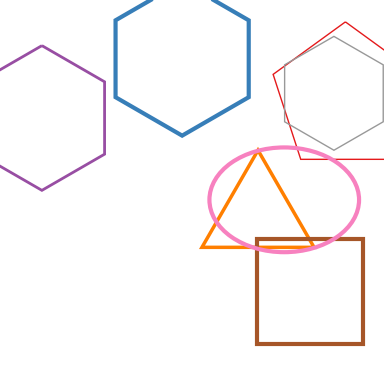[{"shape": "pentagon", "thickness": 1, "radius": 0.99, "center": [0.897, 0.746]}, {"shape": "hexagon", "thickness": 3, "radius": 1.0, "center": [0.473, 0.847]}, {"shape": "hexagon", "thickness": 2, "radius": 0.94, "center": [0.109, 0.694]}, {"shape": "triangle", "thickness": 2.5, "radius": 0.84, "center": [0.67, 0.442]}, {"shape": "square", "thickness": 3, "radius": 0.68, "center": [0.805, 0.244]}, {"shape": "oval", "thickness": 3, "radius": 0.97, "center": [0.738, 0.481]}, {"shape": "hexagon", "thickness": 1, "radius": 0.74, "center": [0.867, 0.758]}]